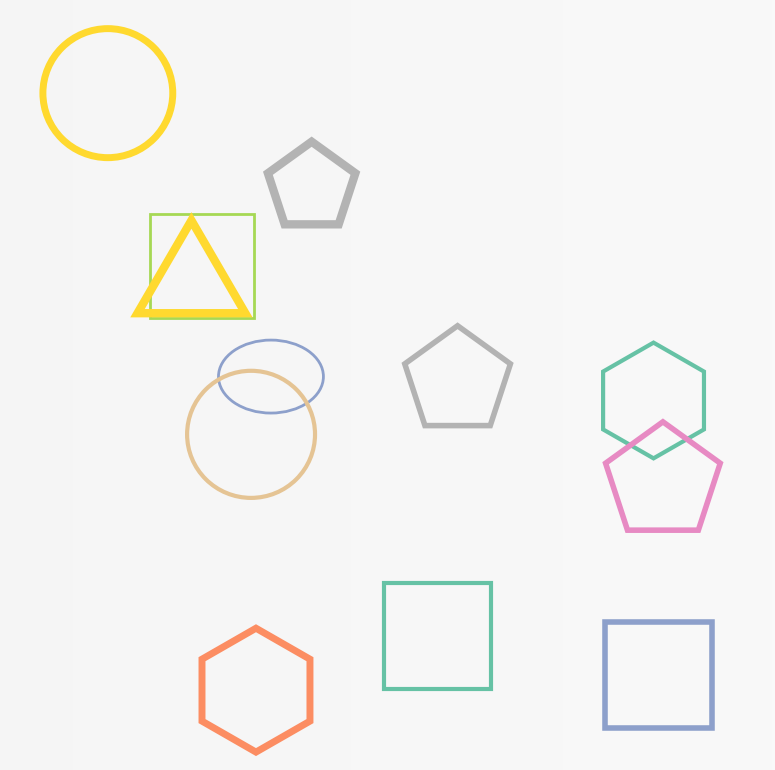[{"shape": "hexagon", "thickness": 1.5, "radius": 0.38, "center": [0.843, 0.48]}, {"shape": "square", "thickness": 1.5, "radius": 0.34, "center": [0.564, 0.175]}, {"shape": "hexagon", "thickness": 2.5, "radius": 0.4, "center": [0.33, 0.104]}, {"shape": "square", "thickness": 2, "radius": 0.34, "center": [0.85, 0.123]}, {"shape": "oval", "thickness": 1, "radius": 0.34, "center": [0.35, 0.511]}, {"shape": "pentagon", "thickness": 2, "radius": 0.39, "center": [0.855, 0.374]}, {"shape": "square", "thickness": 1, "radius": 0.34, "center": [0.261, 0.654]}, {"shape": "circle", "thickness": 2.5, "radius": 0.42, "center": [0.139, 0.879]}, {"shape": "triangle", "thickness": 3, "radius": 0.4, "center": [0.247, 0.633]}, {"shape": "circle", "thickness": 1.5, "radius": 0.41, "center": [0.324, 0.436]}, {"shape": "pentagon", "thickness": 3, "radius": 0.3, "center": [0.402, 0.757]}, {"shape": "pentagon", "thickness": 2, "radius": 0.36, "center": [0.59, 0.505]}]